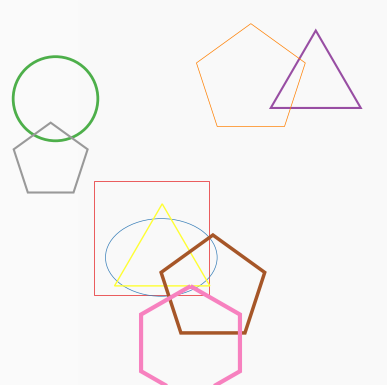[{"shape": "square", "thickness": 0.5, "radius": 0.74, "center": [0.391, 0.382]}, {"shape": "oval", "thickness": 0.5, "radius": 0.72, "center": [0.416, 0.331]}, {"shape": "circle", "thickness": 2, "radius": 0.55, "center": [0.143, 0.744]}, {"shape": "triangle", "thickness": 1.5, "radius": 0.67, "center": [0.815, 0.787]}, {"shape": "pentagon", "thickness": 0.5, "radius": 0.74, "center": [0.647, 0.791]}, {"shape": "triangle", "thickness": 1, "radius": 0.71, "center": [0.419, 0.328]}, {"shape": "pentagon", "thickness": 2.5, "radius": 0.7, "center": [0.549, 0.249]}, {"shape": "hexagon", "thickness": 3, "radius": 0.74, "center": [0.492, 0.109]}, {"shape": "pentagon", "thickness": 1.5, "radius": 0.5, "center": [0.131, 0.581]}]